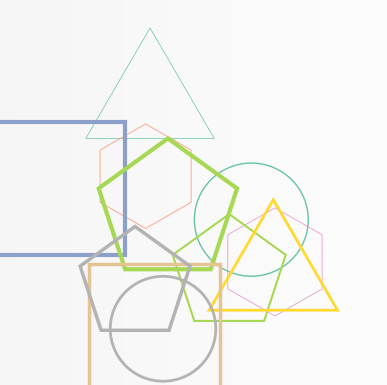[{"shape": "circle", "thickness": 1, "radius": 0.73, "center": [0.649, 0.429]}, {"shape": "triangle", "thickness": 0.5, "radius": 0.96, "center": [0.387, 0.736]}, {"shape": "hexagon", "thickness": 0.5, "radius": 0.68, "center": [0.376, 0.542]}, {"shape": "square", "thickness": 3, "radius": 0.86, "center": [0.15, 0.511]}, {"shape": "hexagon", "thickness": 0.5, "radius": 0.7, "center": [0.71, 0.32]}, {"shape": "pentagon", "thickness": 3, "radius": 0.94, "center": [0.433, 0.453]}, {"shape": "pentagon", "thickness": 1.5, "radius": 0.77, "center": [0.592, 0.29]}, {"shape": "triangle", "thickness": 2, "radius": 0.96, "center": [0.705, 0.29]}, {"shape": "square", "thickness": 2.5, "radius": 0.84, "center": [0.399, 0.145]}, {"shape": "pentagon", "thickness": 2.5, "radius": 0.75, "center": [0.349, 0.263]}, {"shape": "circle", "thickness": 2, "radius": 0.68, "center": [0.421, 0.146]}]